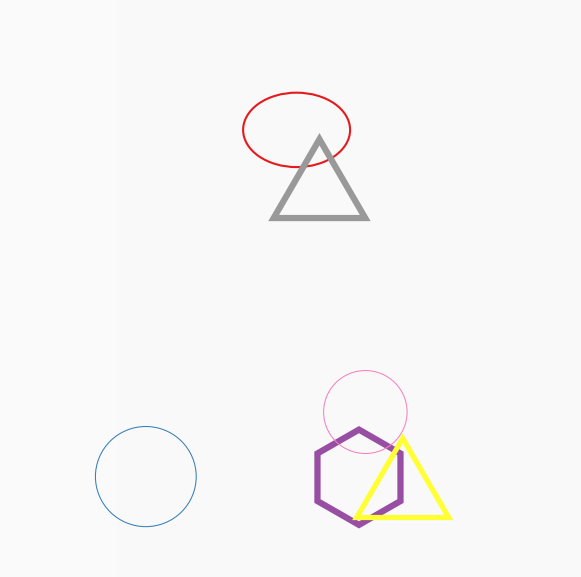[{"shape": "oval", "thickness": 1, "radius": 0.46, "center": [0.51, 0.774]}, {"shape": "circle", "thickness": 0.5, "radius": 0.43, "center": [0.251, 0.174]}, {"shape": "hexagon", "thickness": 3, "radius": 0.41, "center": [0.618, 0.173]}, {"shape": "triangle", "thickness": 2.5, "radius": 0.46, "center": [0.693, 0.149]}, {"shape": "circle", "thickness": 0.5, "radius": 0.36, "center": [0.629, 0.286]}, {"shape": "triangle", "thickness": 3, "radius": 0.45, "center": [0.55, 0.667]}]